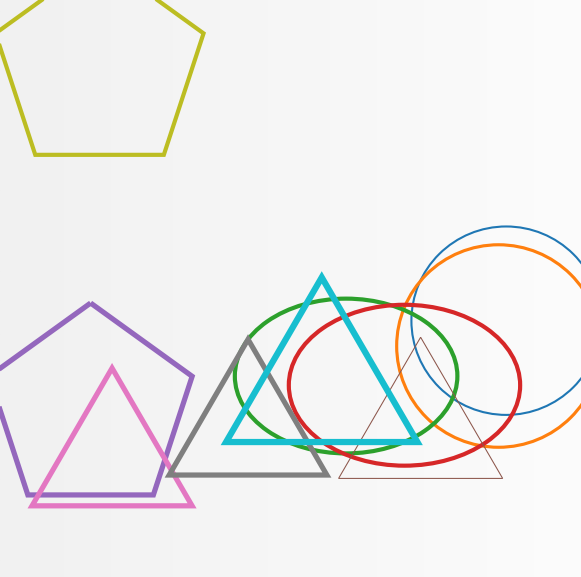[{"shape": "circle", "thickness": 1, "radius": 0.82, "center": [0.871, 0.444]}, {"shape": "circle", "thickness": 1.5, "radius": 0.88, "center": [0.858, 0.4]}, {"shape": "oval", "thickness": 2, "radius": 0.96, "center": [0.595, 0.348]}, {"shape": "oval", "thickness": 2, "radius": 1.0, "center": [0.696, 0.332]}, {"shape": "pentagon", "thickness": 2.5, "radius": 0.92, "center": [0.156, 0.291]}, {"shape": "triangle", "thickness": 0.5, "radius": 0.81, "center": [0.724, 0.252]}, {"shape": "triangle", "thickness": 2.5, "radius": 0.79, "center": [0.193, 0.203]}, {"shape": "triangle", "thickness": 2.5, "radius": 0.78, "center": [0.427, 0.255]}, {"shape": "pentagon", "thickness": 2, "radius": 0.94, "center": [0.171, 0.883]}, {"shape": "triangle", "thickness": 3, "radius": 0.95, "center": [0.554, 0.329]}]